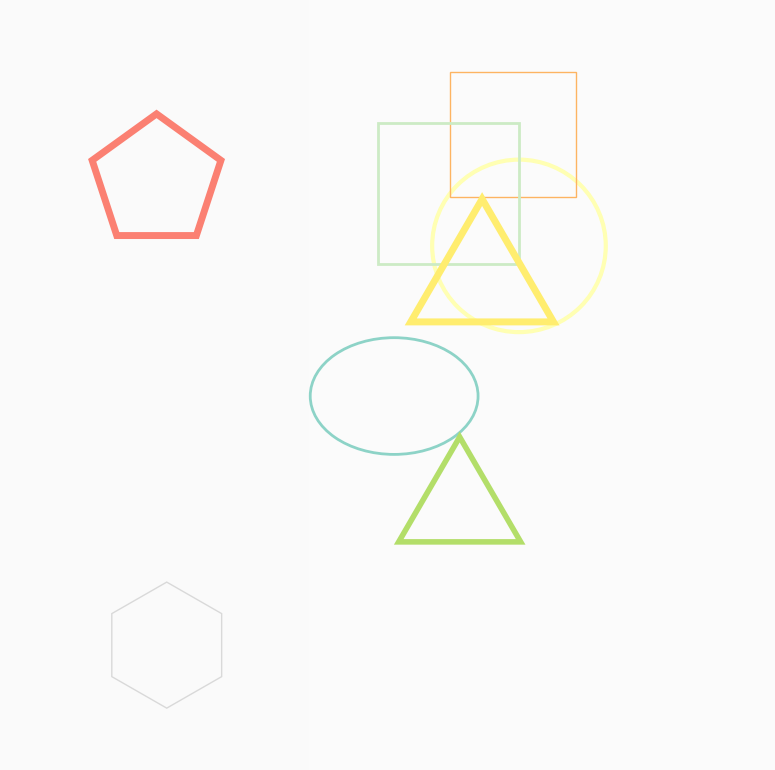[{"shape": "oval", "thickness": 1, "radius": 0.54, "center": [0.509, 0.486]}, {"shape": "circle", "thickness": 1.5, "radius": 0.56, "center": [0.67, 0.681]}, {"shape": "pentagon", "thickness": 2.5, "radius": 0.44, "center": [0.202, 0.765]}, {"shape": "square", "thickness": 0.5, "radius": 0.41, "center": [0.662, 0.826]}, {"shape": "triangle", "thickness": 2, "radius": 0.45, "center": [0.593, 0.342]}, {"shape": "hexagon", "thickness": 0.5, "radius": 0.41, "center": [0.215, 0.162]}, {"shape": "square", "thickness": 1, "radius": 0.46, "center": [0.579, 0.748]}, {"shape": "triangle", "thickness": 2.5, "radius": 0.53, "center": [0.622, 0.635]}]